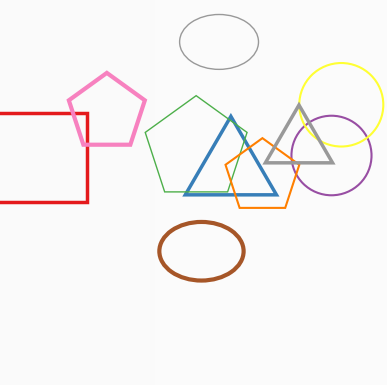[{"shape": "square", "thickness": 2.5, "radius": 0.58, "center": [0.108, 0.591]}, {"shape": "triangle", "thickness": 2.5, "radius": 0.68, "center": [0.596, 0.562]}, {"shape": "pentagon", "thickness": 1, "radius": 0.69, "center": [0.506, 0.613]}, {"shape": "circle", "thickness": 1.5, "radius": 0.52, "center": [0.855, 0.596]}, {"shape": "pentagon", "thickness": 1.5, "radius": 0.5, "center": [0.677, 0.541]}, {"shape": "circle", "thickness": 1.5, "radius": 0.54, "center": [0.881, 0.728]}, {"shape": "oval", "thickness": 3, "radius": 0.54, "center": [0.52, 0.347]}, {"shape": "pentagon", "thickness": 3, "radius": 0.52, "center": [0.276, 0.708]}, {"shape": "triangle", "thickness": 2.5, "radius": 0.5, "center": [0.772, 0.627]}, {"shape": "oval", "thickness": 1, "radius": 0.51, "center": [0.565, 0.891]}]